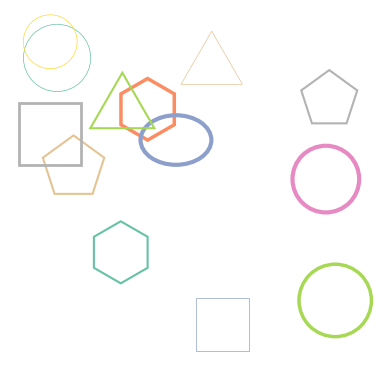[{"shape": "hexagon", "thickness": 1.5, "radius": 0.4, "center": [0.314, 0.345]}, {"shape": "circle", "thickness": 0.5, "radius": 0.44, "center": [0.148, 0.85]}, {"shape": "hexagon", "thickness": 2.5, "radius": 0.4, "center": [0.383, 0.716]}, {"shape": "oval", "thickness": 3, "radius": 0.46, "center": [0.457, 0.636]}, {"shape": "square", "thickness": 0.5, "radius": 0.34, "center": [0.577, 0.158]}, {"shape": "circle", "thickness": 3, "radius": 0.43, "center": [0.846, 0.535]}, {"shape": "triangle", "thickness": 1.5, "radius": 0.48, "center": [0.318, 0.715]}, {"shape": "circle", "thickness": 2.5, "radius": 0.47, "center": [0.871, 0.22]}, {"shape": "circle", "thickness": 0.5, "radius": 0.35, "center": [0.13, 0.892]}, {"shape": "pentagon", "thickness": 1.5, "radius": 0.42, "center": [0.191, 0.564]}, {"shape": "triangle", "thickness": 0.5, "radius": 0.46, "center": [0.55, 0.827]}, {"shape": "square", "thickness": 2, "radius": 0.4, "center": [0.13, 0.652]}, {"shape": "pentagon", "thickness": 1.5, "radius": 0.38, "center": [0.855, 0.741]}]